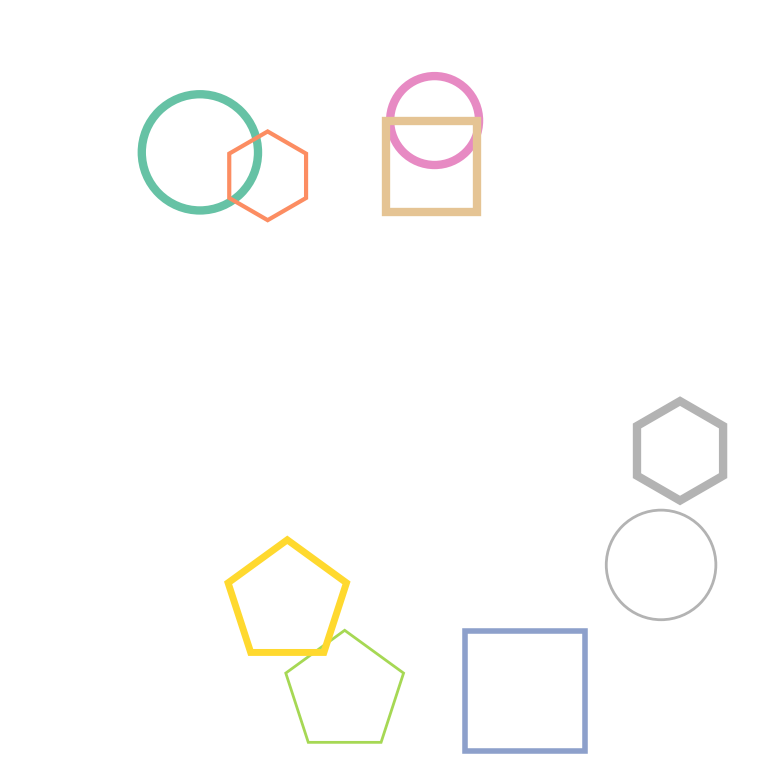[{"shape": "circle", "thickness": 3, "radius": 0.38, "center": [0.26, 0.802]}, {"shape": "hexagon", "thickness": 1.5, "radius": 0.29, "center": [0.348, 0.772]}, {"shape": "square", "thickness": 2, "radius": 0.39, "center": [0.682, 0.103]}, {"shape": "circle", "thickness": 3, "radius": 0.29, "center": [0.564, 0.843]}, {"shape": "pentagon", "thickness": 1, "radius": 0.4, "center": [0.448, 0.101]}, {"shape": "pentagon", "thickness": 2.5, "radius": 0.4, "center": [0.373, 0.218]}, {"shape": "square", "thickness": 3, "radius": 0.3, "center": [0.56, 0.783]}, {"shape": "circle", "thickness": 1, "radius": 0.36, "center": [0.859, 0.266]}, {"shape": "hexagon", "thickness": 3, "radius": 0.32, "center": [0.883, 0.415]}]